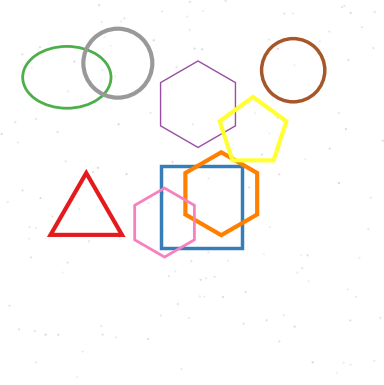[{"shape": "triangle", "thickness": 3, "radius": 0.54, "center": [0.224, 0.443]}, {"shape": "square", "thickness": 2.5, "radius": 0.53, "center": [0.523, 0.463]}, {"shape": "oval", "thickness": 2, "radius": 0.57, "center": [0.174, 0.799]}, {"shape": "hexagon", "thickness": 1, "radius": 0.56, "center": [0.514, 0.729]}, {"shape": "hexagon", "thickness": 3, "radius": 0.54, "center": [0.575, 0.497]}, {"shape": "pentagon", "thickness": 3, "radius": 0.45, "center": [0.657, 0.657]}, {"shape": "circle", "thickness": 2.5, "radius": 0.41, "center": [0.762, 0.818]}, {"shape": "hexagon", "thickness": 2, "radius": 0.45, "center": [0.427, 0.422]}, {"shape": "circle", "thickness": 3, "radius": 0.45, "center": [0.306, 0.836]}]